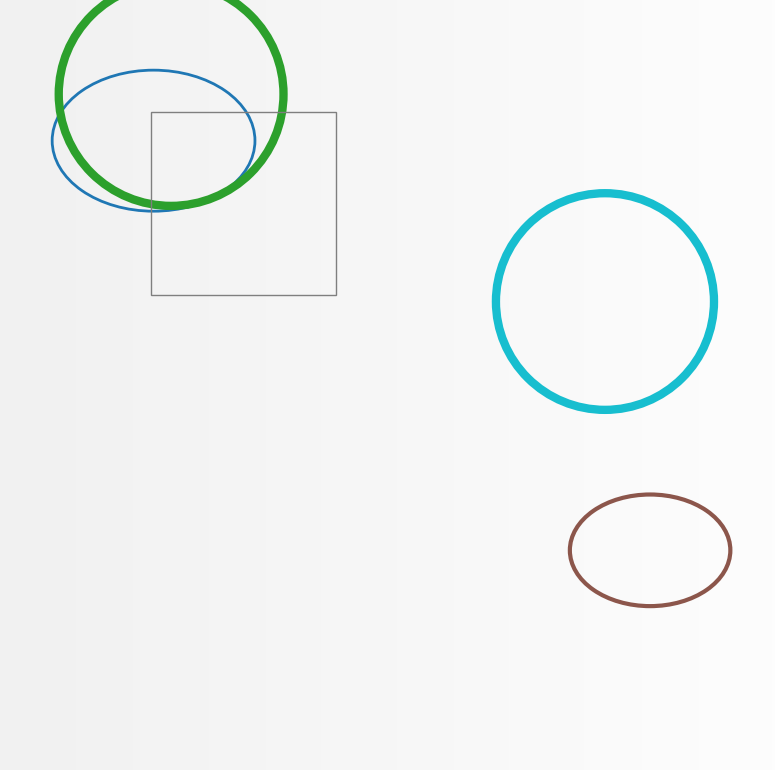[{"shape": "oval", "thickness": 1, "radius": 0.65, "center": [0.198, 0.817]}, {"shape": "circle", "thickness": 3, "radius": 0.73, "center": [0.221, 0.878]}, {"shape": "oval", "thickness": 1.5, "radius": 0.52, "center": [0.839, 0.285]}, {"shape": "square", "thickness": 0.5, "radius": 0.6, "center": [0.315, 0.736]}, {"shape": "circle", "thickness": 3, "radius": 0.7, "center": [0.781, 0.608]}]